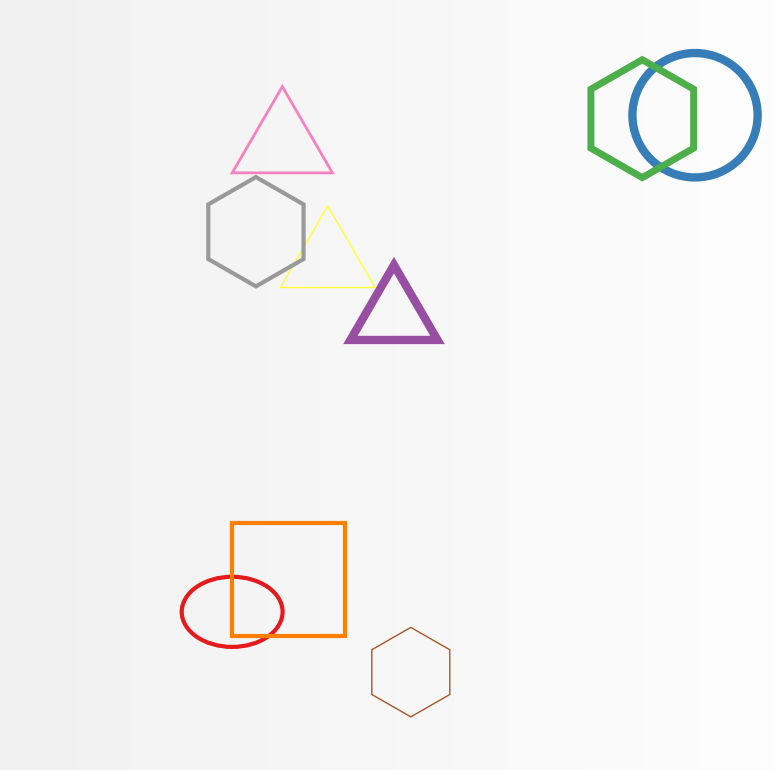[{"shape": "oval", "thickness": 1.5, "radius": 0.33, "center": [0.3, 0.205]}, {"shape": "circle", "thickness": 3, "radius": 0.4, "center": [0.897, 0.85]}, {"shape": "hexagon", "thickness": 2.5, "radius": 0.38, "center": [0.829, 0.846]}, {"shape": "triangle", "thickness": 3, "radius": 0.32, "center": [0.508, 0.591]}, {"shape": "square", "thickness": 1.5, "radius": 0.37, "center": [0.373, 0.248]}, {"shape": "triangle", "thickness": 0.5, "radius": 0.35, "center": [0.423, 0.662]}, {"shape": "hexagon", "thickness": 0.5, "radius": 0.29, "center": [0.53, 0.127]}, {"shape": "triangle", "thickness": 1, "radius": 0.37, "center": [0.364, 0.813]}, {"shape": "hexagon", "thickness": 1.5, "radius": 0.35, "center": [0.33, 0.699]}]